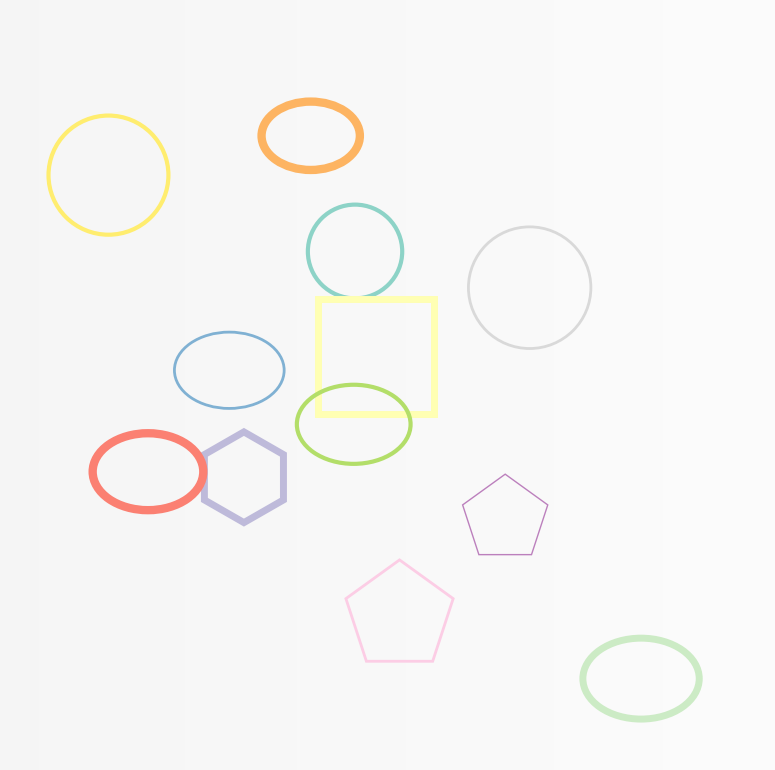[{"shape": "circle", "thickness": 1.5, "radius": 0.3, "center": [0.458, 0.673]}, {"shape": "square", "thickness": 2.5, "radius": 0.37, "center": [0.485, 0.537]}, {"shape": "hexagon", "thickness": 2.5, "radius": 0.29, "center": [0.315, 0.38]}, {"shape": "oval", "thickness": 3, "radius": 0.36, "center": [0.191, 0.387]}, {"shape": "oval", "thickness": 1, "radius": 0.35, "center": [0.296, 0.519]}, {"shape": "oval", "thickness": 3, "radius": 0.32, "center": [0.401, 0.824]}, {"shape": "oval", "thickness": 1.5, "radius": 0.37, "center": [0.456, 0.449]}, {"shape": "pentagon", "thickness": 1, "radius": 0.36, "center": [0.516, 0.2]}, {"shape": "circle", "thickness": 1, "radius": 0.39, "center": [0.683, 0.626]}, {"shape": "pentagon", "thickness": 0.5, "radius": 0.29, "center": [0.652, 0.326]}, {"shape": "oval", "thickness": 2.5, "radius": 0.38, "center": [0.827, 0.119]}, {"shape": "circle", "thickness": 1.5, "radius": 0.39, "center": [0.14, 0.773]}]